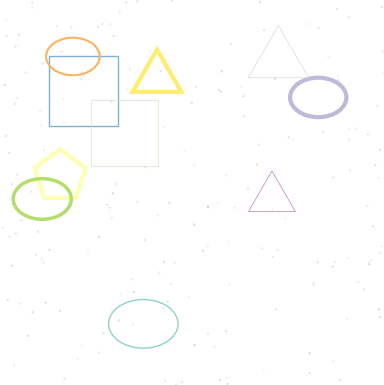[{"shape": "oval", "thickness": 1, "radius": 0.45, "center": [0.372, 0.159]}, {"shape": "pentagon", "thickness": 3, "radius": 0.35, "center": [0.156, 0.542]}, {"shape": "oval", "thickness": 3, "radius": 0.37, "center": [0.827, 0.747]}, {"shape": "square", "thickness": 1, "radius": 0.45, "center": [0.217, 0.763]}, {"shape": "oval", "thickness": 1.5, "radius": 0.35, "center": [0.189, 0.853]}, {"shape": "oval", "thickness": 2.5, "radius": 0.38, "center": [0.11, 0.483]}, {"shape": "triangle", "thickness": 0.5, "radius": 0.45, "center": [0.723, 0.843]}, {"shape": "triangle", "thickness": 0.5, "radius": 0.35, "center": [0.706, 0.486]}, {"shape": "square", "thickness": 0.5, "radius": 0.43, "center": [0.323, 0.655]}, {"shape": "triangle", "thickness": 3, "radius": 0.37, "center": [0.408, 0.798]}]